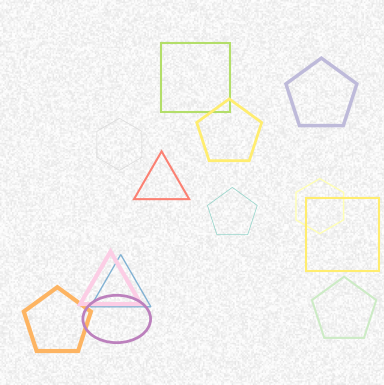[{"shape": "pentagon", "thickness": 0.5, "radius": 0.34, "center": [0.603, 0.445]}, {"shape": "hexagon", "thickness": 1, "radius": 0.36, "center": [0.831, 0.465]}, {"shape": "pentagon", "thickness": 2.5, "radius": 0.48, "center": [0.835, 0.752]}, {"shape": "triangle", "thickness": 1.5, "radius": 0.41, "center": [0.42, 0.524]}, {"shape": "triangle", "thickness": 1, "radius": 0.45, "center": [0.314, 0.248]}, {"shape": "pentagon", "thickness": 3, "radius": 0.46, "center": [0.149, 0.162]}, {"shape": "square", "thickness": 1.5, "radius": 0.45, "center": [0.508, 0.798]}, {"shape": "triangle", "thickness": 3, "radius": 0.45, "center": [0.287, 0.256]}, {"shape": "hexagon", "thickness": 0.5, "radius": 0.34, "center": [0.31, 0.625]}, {"shape": "oval", "thickness": 2, "radius": 0.44, "center": [0.303, 0.171]}, {"shape": "pentagon", "thickness": 1.5, "radius": 0.44, "center": [0.894, 0.193]}, {"shape": "square", "thickness": 1.5, "radius": 0.48, "center": [0.889, 0.39]}, {"shape": "pentagon", "thickness": 2, "radius": 0.44, "center": [0.595, 0.654]}]